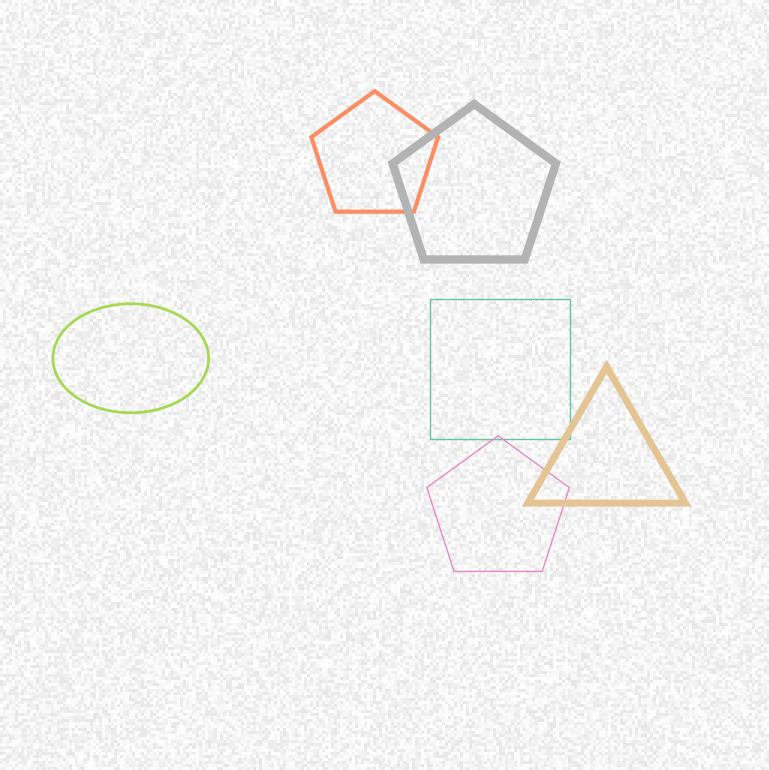[{"shape": "square", "thickness": 0.5, "radius": 0.45, "center": [0.649, 0.521]}, {"shape": "pentagon", "thickness": 1.5, "radius": 0.43, "center": [0.487, 0.795]}, {"shape": "pentagon", "thickness": 0.5, "radius": 0.49, "center": [0.647, 0.337]}, {"shape": "oval", "thickness": 1, "radius": 0.51, "center": [0.17, 0.535]}, {"shape": "triangle", "thickness": 2.5, "radius": 0.59, "center": [0.788, 0.406]}, {"shape": "pentagon", "thickness": 3, "radius": 0.56, "center": [0.616, 0.753]}]